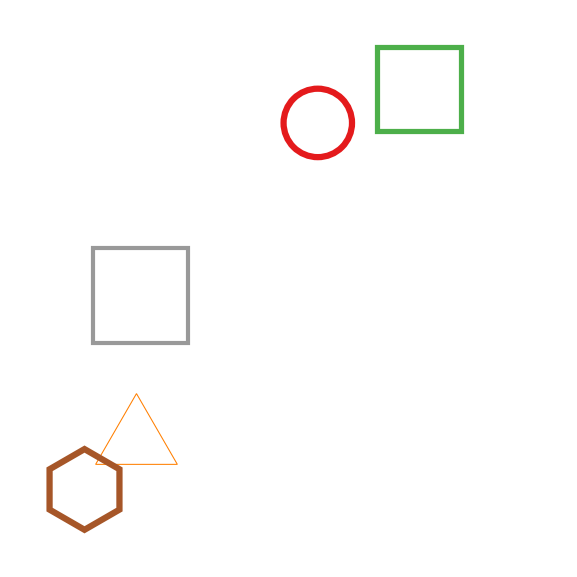[{"shape": "circle", "thickness": 3, "radius": 0.3, "center": [0.55, 0.786]}, {"shape": "square", "thickness": 2.5, "radius": 0.36, "center": [0.725, 0.845]}, {"shape": "triangle", "thickness": 0.5, "radius": 0.41, "center": [0.236, 0.236]}, {"shape": "hexagon", "thickness": 3, "radius": 0.35, "center": [0.146, 0.152]}, {"shape": "square", "thickness": 2, "radius": 0.41, "center": [0.244, 0.488]}]